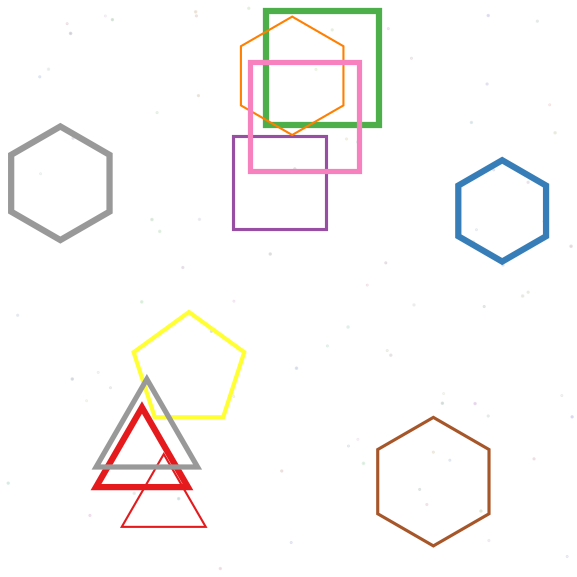[{"shape": "triangle", "thickness": 1, "radius": 0.42, "center": [0.284, 0.129]}, {"shape": "triangle", "thickness": 3, "radius": 0.46, "center": [0.246, 0.202]}, {"shape": "hexagon", "thickness": 3, "radius": 0.44, "center": [0.87, 0.634]}, {"shape": "square", "thickness": 3, "radius": 0.49, "center": [0.558, 0.881]}, {"shape": "square", "thickness": 1.5, "radius": 0.4, "center": [0.484, 0.683]}, {"shape": "hexagon", "thickness": 1, "radius": 0.51, "center": [0.506, 0.868]}, {"shape": "pentagon", "thickness": 2, "radius": 0.5, "center": [0.327, 0.358]}, {"shape": "hexagon", "thickness": 1.5, "radius": 0.56, "center": [0.75, 0.165]}, {"shape": "square", "thickness": 2.5, "radius": 0.47, "center": [0.527, 0.797]}, {"shape": "hexagon", "thickness": 3, "radius": 0.49, "center": [0.105, 0.682]}, {"shape": "triangle", "thickness": 2.5, "radius": 0.51, "center": [0.254, 0.241]}]